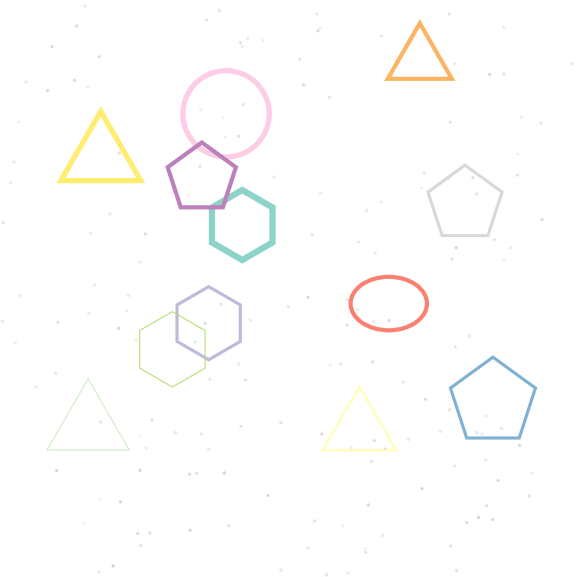[{"shape": "hexagon", "thickness": 3, "radius": 0.3, "center": [0.419, 0.61]}, {"shape": "triangle", "thickness": 1, "radius": 0.37, "center": [0.622, 0.256]}, {"shape": "hexagon", "thickness": 1.5, "radius": 0.32, "center": [0.361, 0.439]}, {"shape": "oval", "thickness": 2, "radius": 0.33, "center": [0.673, 0.473]}, {"shape": "pentagon", "thickness": 1.5, "radius": 0.39, "center": [0.854, 0.303]}, {"shape": "triangle", "thickness": 2, "radius": 0.32, "center": [0.727, 0.895]}, {"shape": "hexagon", "thickness": 0.5, "radius": 0.33, "center": [0.298, 0.394]}, {"shape": "circle", "thickness": 2.5, "radius": 0.37, "center": [0.391, 0.802]}, {"shape": "pentagon", "thickness": 1.5, "radius": 0.34, "center": [0.805, 0.646]}, {"shape": "pentagon", "thickness": 2, "radius": 0.31, "center": [0.349, 0.69]}, {"shape": "triangle", "thickness": 0.5, "radius": 0.41, "center": [0.153, 0.261]}, {"shape": "triangle", "thickness": 2.5, "radius": 0.4, "center": [0.175, 0.726]}]